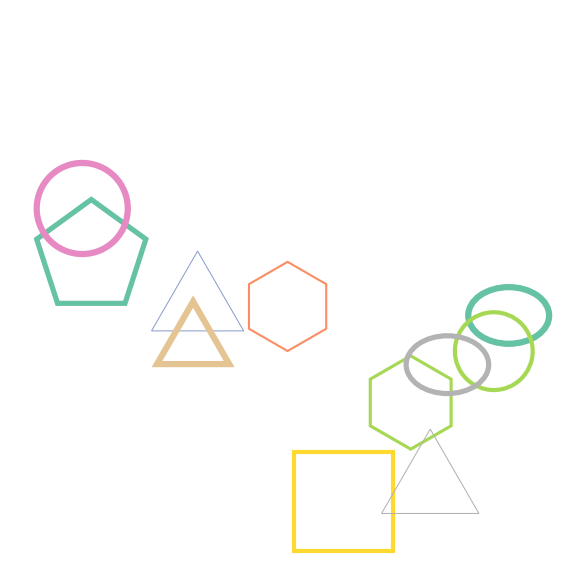[{"shape": "oval", "thickness": 3, "radius": 0.35, "center": [0.881, 0.453]}, {"shape": "pentagon", "thickness": 2.5, "radius": 0.5, "center": [0.158, 0.554]}, {"shape": "hexagon", "thickness": 1, "radius": 0.39, "center": [0.498, 0.468]}, {"shape": "triangle", "thickness": 0.5, "radius": 0.46, "center": [0.342, 0.472]}, {"shape": "circle", "thickness": 3, "radius": 0.39, "center": [0.142, 0.638]}, {"shape": "circle", "thickness": 2, "radius": 0.34, "center": [0.855, 0.391]}, {"shape": "hexagon", "thickness": 1.5, "radius": 0.4, "center": [0.711, 0.302]}, {"shape": "square", "thickness": 2, "radius": 0.43, "center": [0.595, 0.131]}, {"shape": "triangle", "thickness": 3, "radius": 0.36, "center": [0.334, 0.405]}, {"shape": "triangle", "thickness": 0.5, "radius": 0.49, "center": [0.745, 0.159]}, {"shape": "oval", "thickness": 2.5, "radius": 0.36, "center": [0.775, 0.368]}]